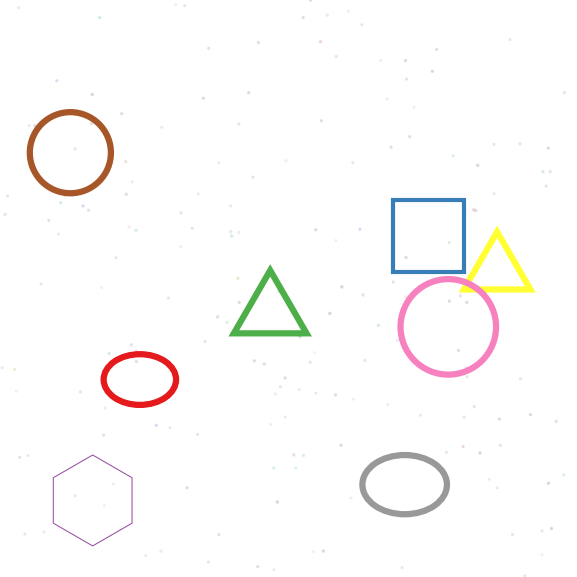[{"shape": "oval", "thickness": 3, "radius": 0.31, "center": [0.242, 0.342]}, {"shape": "square", "thickness": 2, "radius": 0.31, "center": [0.742, 0.59]}, {"shape": "triangle", "thickness": 3, "radius": 0.36, "center": [0.468, 0.458]}, {"shape": "hexagon", "thickness": 0.5, "radius": 0.39, "center": [0.16, 0.133]}, {"shape": "triangle", "thickness": 3, "radius": 0.33, "center": [0.861, 0.531]}, {"shape": "circle", "thickness": 3, "radius": 0.35, "center": [0.122, 0.735]}, {"shape": "circle", "thickness": 3, "radius": 0.41, "center": [0.776, 0.433]}, {"shape": "oval", "thickness": 3, "radius": 0.37, "center": [0.701, 0.16]}]